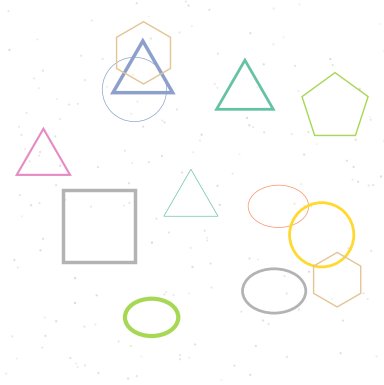[{"shape": "triangle", "thickness": 0.5, "radius": 0.41, "center": [0.496, 0.479]}, {"shape": "triangle", "thickness": 2, "radius": 0.43, "center": [0.636, 0.759]}, {"shape": "oval", "thickness": 0.5, "radius": 0.39, "center": [0.723, 0.464]}, {"shape": "triangle", "thickness": 2.5, "radius": 0.45, "center": [0.371, 0.804]}, {"shape": "circle", "thickness": 0.5, "radius": 0.42, "center": [0.349, 0.768]}, {"shape": "triangle", "thickness": 1.5, "radius": 0.4, "center": [0.113, 0.586]}, {"shape": "oval", "thickness": 3, "radius": 0.35, "center": [0.394, 0.176]}, {"shape": "pentagon", "thickness": 1, "radius": 0.45, "center": [0.87, 0.721]}, {"shape": "circle", "thickness": 2, "radius": 0.42, "center": [0.836, 0.39]}, {"shape": "hexagon", "thickness": 1, "radius": 0.4, "center": [0.373, 0.863]}, {"shape": "hexagon", "thickness": 1, "radius": 0.35, "center": [0.876, 0.273]}, {"shape": "oval", "thickness": 2, "radius": 0.41, "center": [0.712, 0.244]}, {"shape": "square", "thickness": 2.5, "radius": 0.47, "center": [0.258, 0.413]}]